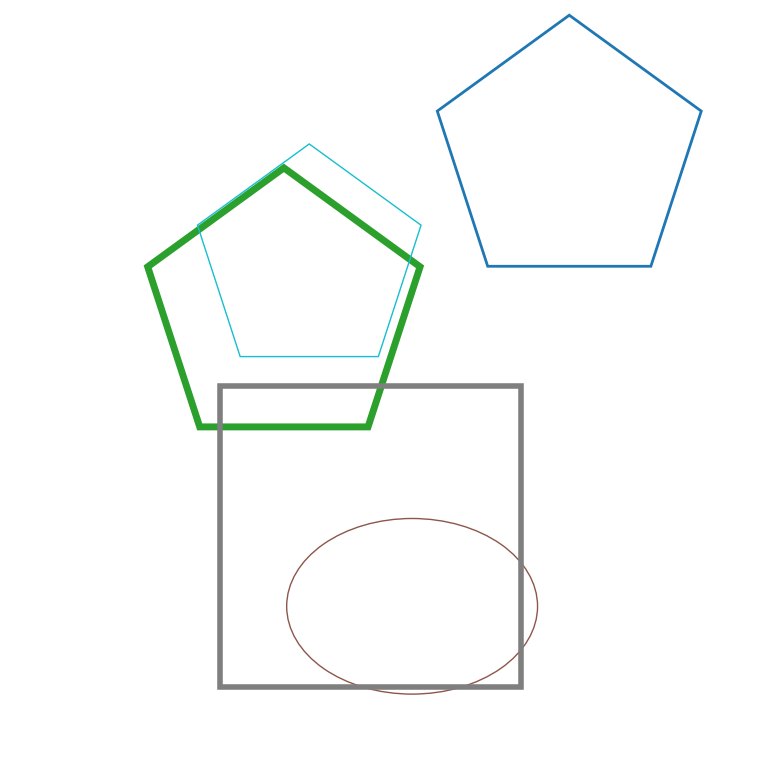[{"shape": "pentagon", "thickness": 1, "radius": 0.9, "center": [0.739, 0.8]}, {"shape": "pentagon", "thickness": 2.5, "radius": 0.93, "center": [0.369, 0.596]}, {"shape": "oval", "thickness": 0.5, "radius": 0.81, "center": [0.535, 0.213]}, {"shape": "square", "thickness": 2, "radius": 0.98, "center": [0.481, 0.304]}, {"shape": "pentagon", "thickness": 0.5, "radius": 0.76, "center": [0.402, 0.66]}]